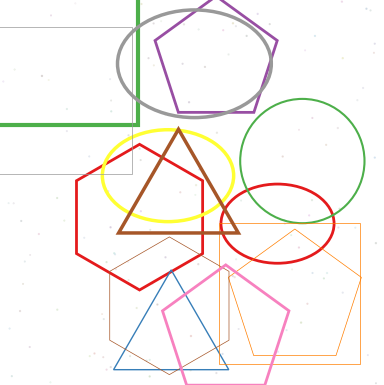[{"shape": "oval", "thickness": 2, "radius": 0.73, "center": [0.721, 0.419]}, {"shape": "hexagon", "thickness": 2, "radius": 0.95, "center": [0.362, 0.436]}, {"shape": "triangle", "thickness": 1, "radius": 0.86, "center": [0.445, 0.126]}, {"shape": "square", "thickness": 3, "radius": 0.96, "center": [0.168, 0.866]}, {"shape": "circle", "thickness": 1.5, "radius": 0.81, "center": [0.785, 0.582]}, {"shape": "pentagon", "thickness": 2, "radius": 0.83, "center": [0.561, 0.843]}, {"shape": "square", "thickness": 0.5, "radius": 0.91, "center": [0.753, 0.238]}, {"shape": "pentagon", "thickness": 0.5, "radius": 0.91, "center": [0.766, 0.223]}, {"shape": "oval", "thickness": 2.5, "radius": 0.85, "center": [0.436, 0.544]}, {"shape": "triangle", "thickness": 2.5, "radius": 0.9, "center": [0.464, 0.485]}, {"shape": "hexagon", "thickness": 0.5, "radius": 0.89, "center": [0.44, 0.206]}, {"shape": "pentagon", "thickness": 2, "radius": 0.86, "center": [0.586, 0.139]}, {"shape": "square", "thickness": 0.5, "radius": 0.95, "center": [0.153, 0.74]}, {"shape": "oval", "thickness": 2.5, "radius": 1.0, "center": [0.505, 0.834]}]